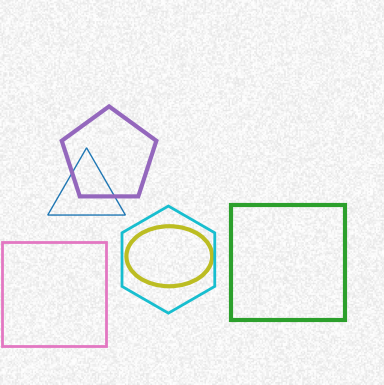[{"shape": "triangle", "thickness": 1, "radius": 0.58, "center": [0.225, 0.5]}, {"shape": "square", "thickness": 3, "radius": 0.74, "center": [0.748, 0.319]}, {"shape": "pentagon", "thickness": 3, "radius": 0.65, "center": [0.283, 0.594]}, {"shape": "square", "thickness": 2, "radius": 0.68, "center": [0.141, 0.237]}, {"shape": "oval", "thickness": 3, "radius": 0.56, "center": [0.44, 0.334]}, {"shape": "hexagon", "thickness": 2, "radius": 0.7, "center": [0.437, 0.326]}]